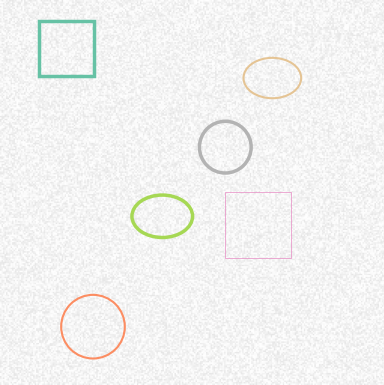[{"shape": "square", "thickness": 2.5, "radius": 0.36, "center": [0.173, 0.873]}, {"shape": "circle", "thickness": 1.5, "radius": 0.41, "center": [0.242, 0.151]}, {"shape": "square", "thickness": 0.5, "radius": 0.43, "center": [0.67, 0.416]}, {"shape": "oval", "thickness": 2.5, "radius": 0.39, "center": [0.421, 0.438]}, {"shape": "oval", "thickness": 1.5, "radius": 0.37, "center": [0.707, 0.797]}, {"shape": "circle", "thickness": 2.5, "radius": 0.34, "center": [0.585, 0.618]}]